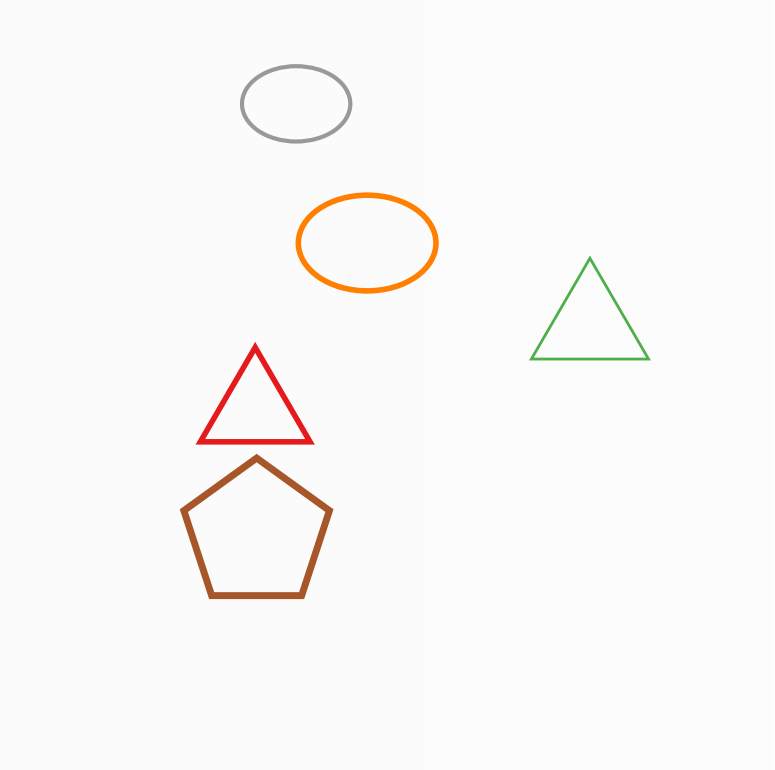[{"shape": "triangle", "thickness": 2, "radius": 0.41, "center": [0.329, 0.467]}, {"shape": "triangle", "thickness": 1, "radius": 0.44, "center": [0.761, 0.577]}, {"shape": "oval", "thickness": 2, "radius": 0.44, "center": [0.474, 0.684]}, {"shape": "pentagon", "thickness": 2.5, "radius": 0.49, "center": [0.331, 0.306]}, {"shape": "oval", "thickness": 1.5, "radius": 0.35, "center": [0.382, 0.865]}]